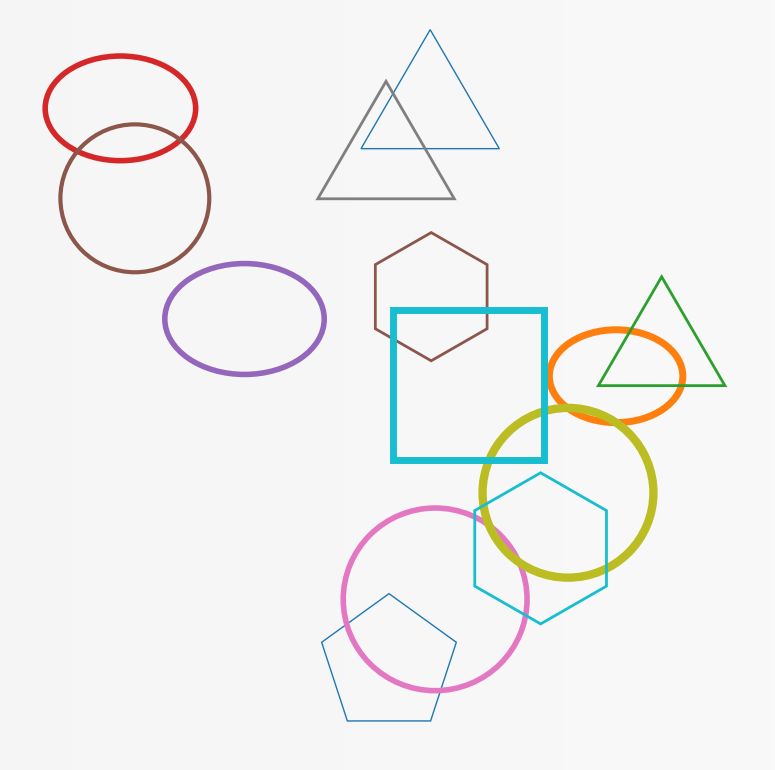[{"shape": "pentagon", "thickness": 0.5, "radius": 0.46, "center": [0.502, 0.138]}, {"shape": "triangle", "thickness": 0.5, "radius": 0.52, "center": [0.555, 0.858]}, {"shape": "oval", "thickness": 2.5, "radius": 0.43, "center": [0.795, 0.511]}, {"shape": "triangle", "thickness": 1, "radius": 0.47, "center": [0.854, 0.546]}, {"shape": "oval", "thickness": 2, "radius": 0.49, "center": [0.155, 0.859]}, {"shape": "oval", "thickness": 2, "radius": 0.51, "center": [0.315, 0.586]}, {"shape": "hexagon", "thickness": 1, "radius": 0.42, "center": [0.556, 0.615]}, {"shape": "circle", "thickness": 1.5, "radius": 0.48, "center": [0.174, 0.742]}, {"shape": "circle", "thickness": 2, "radius": 0.59, "center": [0.561, 0.222]}, {"shape": "triangle", "thickness": 1, "radius": 0.51, "center": [0.498, 0.793]}, {"shape": "circle", "thickness": 3, "radius": 0.55, "center": [0.733, 0.36]}, {"shape": "hexagon", "thickness": 1, "radius": 0.49, "center": [0.698, 0.288]}, {"shape": "square", "thickness": 2.5, "radius": 0.49, "center": [0.605, 0.5]}]